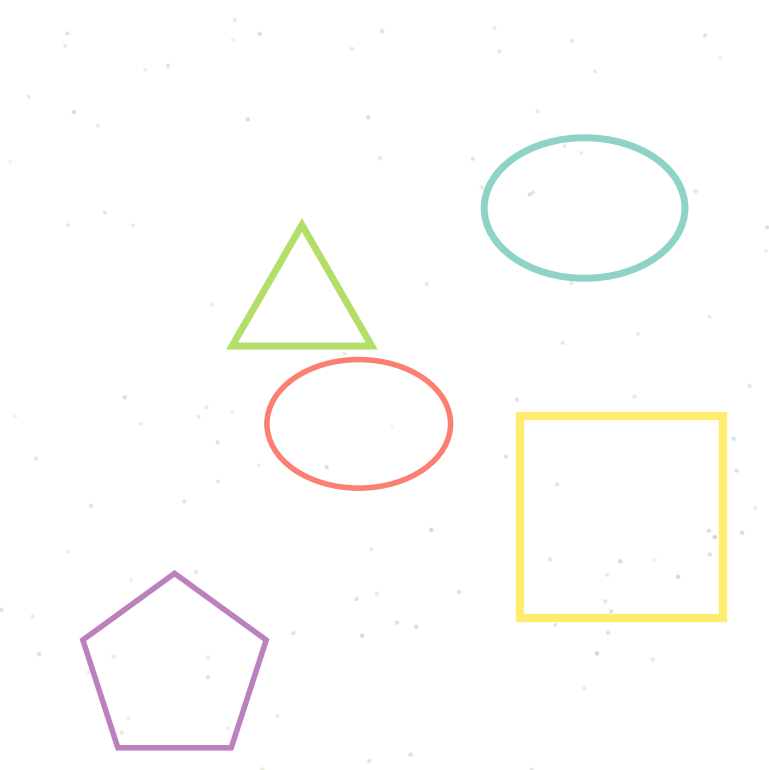[{"shape": "oval", "thickness": 2.5, "radius": 0.65, "center": [0.759, 0.73]}, {"shape": "oval", "thickness": 2, "radius": 0.6, "center": [0.466, 0.45]}, {"shape": "triangle", "thickness": 2.5, "radius": 0.52, "center": [0.392, 0.603]}, {"shape": "pentagon", "thickness": 2, "radius": 0.63, "center": [0.227, 0.13]}, {"shape": "square", "thickness": 3, "radius": 0.66, "center": [0.807, 0.328]}]